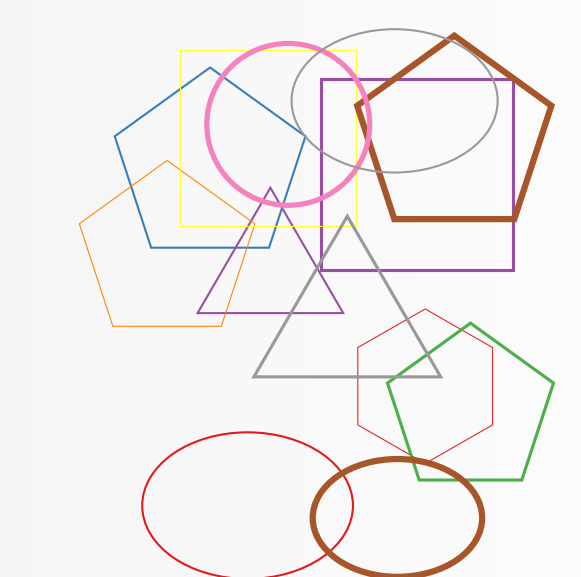[{"shape": "oval", "thickness": 1, "radius": 0.91, "center": [0.426, 0.124]}, {"shape": "hexagon", "thickness": 0.5, "radius": 0.67, "center": [0.732, 0.33]}, {"shape": "pentagon", "thickness": 1, "radius": 0.86, "center": [0.361, 0.71]}, {"shape": "pentagon", "thickness": 1.5, "radius": 0.75, "center": [0.809, 0.289]}, {"shape": "square", "thickness": 1.5, "radius": 0.83, "center": [0.718, 0.696]}, {"shape": "triangle", "thickness": 1, "radius": 0.72, "center": [0.465, 0.529]}, {"shape": "pentagon", "thickness": 0.5, "radius": 0.79, "center": [0.287, 0.563]}, {"shape": "square", "thickness": 0.5, "radius": 0.76, "center": [0.461, 0.76]}, {"shape": "pentagon", "thickness": 3, "radius": 0.88, "center": [0.782, 0.762]}, {"shape": "oval", "thickness": 3, "radius": 0.73, "center": [0.684, 0.102]}, {"shape": "circle", "thickness": 2.5, "radius": 0.7, "center": [0.496, 0.784]}, {"shape": "triangle", "thickness": 1.5, "radius": 0.93, "center": [0.597, 0.439]}, {"shape": "oval", "thickness": 1, "radius": 0.89, "center": [0.679, 0.825]}]